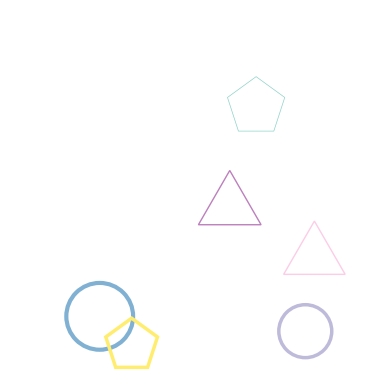[{"shape": "pentagon", "thickness": 0.5, "radius": 0.39, "center": [0.665, 0.723]}, {"shape": "circle", "thickness": 2.5, "radius": 0.34, "center": [0.793, 0.14]}, {"shape": "circle", "thickness": 3, "radius": 0.43, "center": [0.259, 0.178]}, {"shape": "triangle", "thickness": 1, "radius": 0.46, "center": [0.817, 0.334]}, {"shape": "triangle", "thickness": 1, "radius": 0.47, "center": [0.597, 0.463]}, {"shape": "pentagon", "thickness": 2.5, "radius": 0.35, "center": [0.342, 0.103]}]